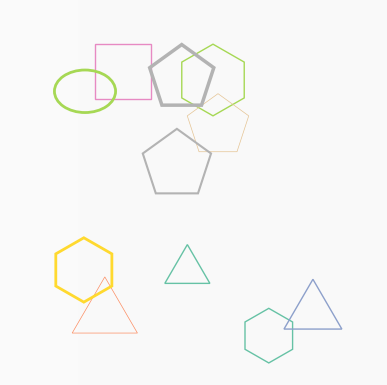[{"shape": "triangle", "thickness": 1, "radius": 0.34, "center": [0.483, 0.298]}, {"shape": "hexagon", "thickness": 1, "radius": 0.35, "center": [0.694, 0.128]}, {"shape": "triangle", "thickness": 0.5, "radius": 0.49, "center": [0.27, 0.184]}, {"shape": "triangle", "thickness": 1, "radius": 0.43, "center": [0.808, 0.188]}, {"shape": "square", "thickness": 1, "radius": 0.36, "center": [0.317, 0.815]}, {"shape": "hexagon", "thickness": 1, "radius": 0.47, "center": [0.55, 0.792]}, {"shape": "oval", "thickness": 2, "radius": 0.39, "center": [0.219, 0.763]}, {"shape": "hexagon", "thickness": 2, "radius": 0.42, "center": [0.216, 0.299]}, {"shape": "pentagon", "thickness": 0.5, "radius": 0.42, "center": [0.563, 0.673]}, {"shape": "pentagon", "thickness": 2.5, "radius": 0.43, "center": [0.469, 0.797]}, {"shape": "pentagon", "thickness": 1.5, "radius": 0.46, "center": [0.457, 0.573]}]